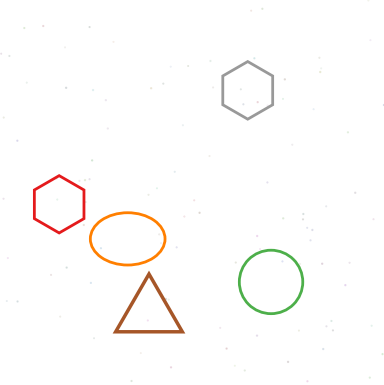[{"shape": "hexagon", "thickness": 2, "radius": 0.37, "center": [0.154, 0.469]}, {"shape": "circle", "thickness": 2, "radius": 0.41, "center": [0.704, 0.268]}, {"shape": "oval", "thickness": 2, "radius": 0.49, "center": [0.332, 0.38]}, {"shape": "triangle", "thickness": 2.5, "radius": 0.5, "center": [0.387, 0.188]}, {"shape": "hexagon", "thickness": 2, "radius": 0.37, "center": [0.643, 0.765]}]